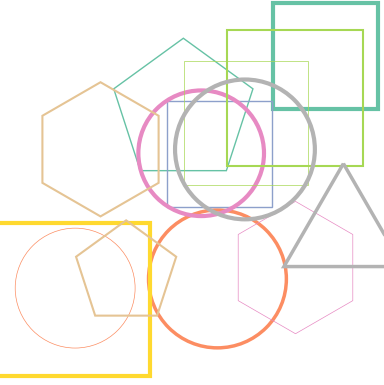[{"shape": "pentagon", "thickness": 1, "radius": 0.95, "center": [0.476, 0.711]}, {"shape": "square", "thickness": 3, "radius": 0.68, "center": [0.846, 0.855]}, {"shape": "circle", "thickness": 0.5, "radius": 0.78, "center": [0.195, 0.252]}, {"shape": "circle", "thickness": 2.5, "radius": 0.9, "center": [0.565, 0.275]}, {"shape": "square", "thickness": 1, "radius": 0.69, "center": [0.57, 0.6]}, {"shape": "hexagon", "thickness": 0.5, "radius": 0.86, "center": [0.768, 0.305]}, {"shape": "circle", "thickness": 3, "radius": 0.82, "center": [0.523, 0.602]}, {"shape": "square", "thickness": 1.5, "radius": 0.88, "center": [0.767, 0.746]}, {"shape": "square", "thickness": 0.5, "radius": 0.81, "center": [0.639, 0.68]}, {"shape": "square", "thickness": 3, "radius": 1.0, "center": [0.191, 0.222]}, {"shape": "hexagon", "thickness": 1.5, "radius": 0.87, "center": [0.261, 0.612]}, {"shape": "pentagon", "thickness": 1.5, "radius": 0.68, "center": [0.328, 0.291]}, {"shape": "circle", "thickness": 3, "radius": 0.91, "center": [0.636, 0.612]}, {"shape": "triangle", "thickness": 2.5, "radius": 0.89, "center": [0.892, 0.397]}]